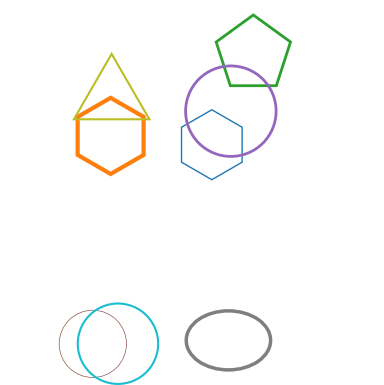[{"shape": "hexagon", "thickness": 1, "radius": 0.45, "center": [0.55, 0.624]}, {"shape": "hexagon", "thickness": 3, "radius": 0.49, "center": [0.287, 0.647]}, {"shape": "pentagon", "thickness": 2, "radius": 0.51, "center": [0.658, 0.86]}, {"shape": "circle", "thickness": 2, "radius": 0.59, "center": [0.6, 0.711]}, {"shape": "circle", "thickness": 0.5, "radius": 0.44, "center": [0.241, 0.107]}, {"shape": "oval", "thickness": 2.5, "radius": 0.55, "center": [0.593, 0.116]}, {"shape": "triangle", "thickness": 1.5, "radius": 0.57, "center": [0.29, 0.747]}, {"shape": "circle", "thickness": 1.5, "radius": 0.52, "center": [0.306, 0.107]}]